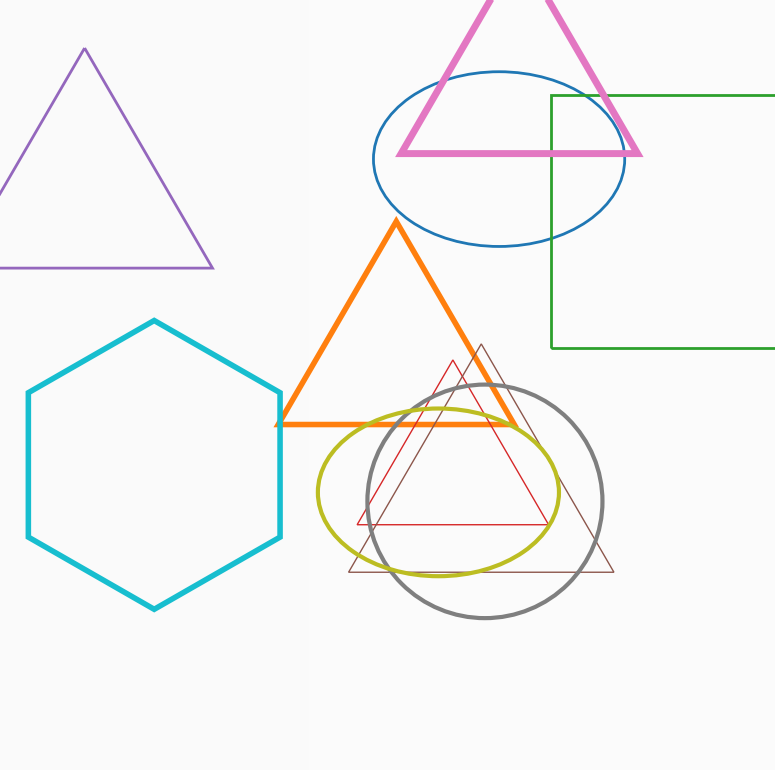[{"shape": "oval", "thickness": 1, "radius": 0.81, "center": [0.644, 0.793]}, {"shape": "triangle", "thickness": 2, "radius": 0.88, "center": [0.511, 0.537]}, {"shape": "square", "thickness": 1, "radius": 0.82, "center": [0.875, 0.713]}, {"shape": "triangle", "thickness": 0.5, "radius": 0.71, "center": [0.584, 0.39]}, {"shape": "triangle", "thickness": 1, "radius": 0.95, "center": [0.109, 0.747]}, {"shape": "triangle", "thickness": 0.5, "radius": 0.99, "center": [0.621, 0.356]}, {"shape": "triangle", "thickness": 2.5, "radius": 0.88, "center": [0.67, 0.889]}, {"shape": "circle", "thickness": 1.5, "radius": 0.76, "center": [0.626, 0.349]}, {"shape": "oval", "thickness": 1.5, "radius": 0.78, "center": [0.566, 0.361]}, {"shape": "hexagon", "thickness": 2, "radius": 0.94, "center": [0.199, 0.396]}]